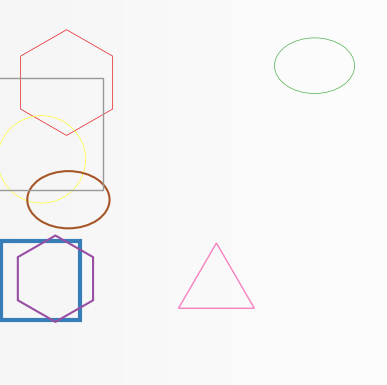[{"shape": "hexagon", "thickness": 0.5, "radius": 0.69, "center": [0.172, 0.786]}, {"shape": "square", "thickness": 3, "radius": 0.51, "center": [0.104, 0.272]}, {"shape": "oval", "thickness": 0.5, "radius": 0.52, "center": [0.812, 0.829]}, {"shape": "hexagon", "thickness": 1.5, "radius": 0.56, "center": [0.143, 0.276]}, {"shape": "circle", "thickness": 0.5, "radius": 0.57, "center": [0.107, 0.586]}, {"shape": "oval", "thickness": 1.5, "radius": 0.53, "center": [0.177, 0.481]}, {"shape": "triangle", "thickness": 1, "radius": 0.56, "center": [0.559, 0.256]}, {"shape": "square", "thickness": 1, "radius": 0.73, "center": [0.118, 0.652]}]